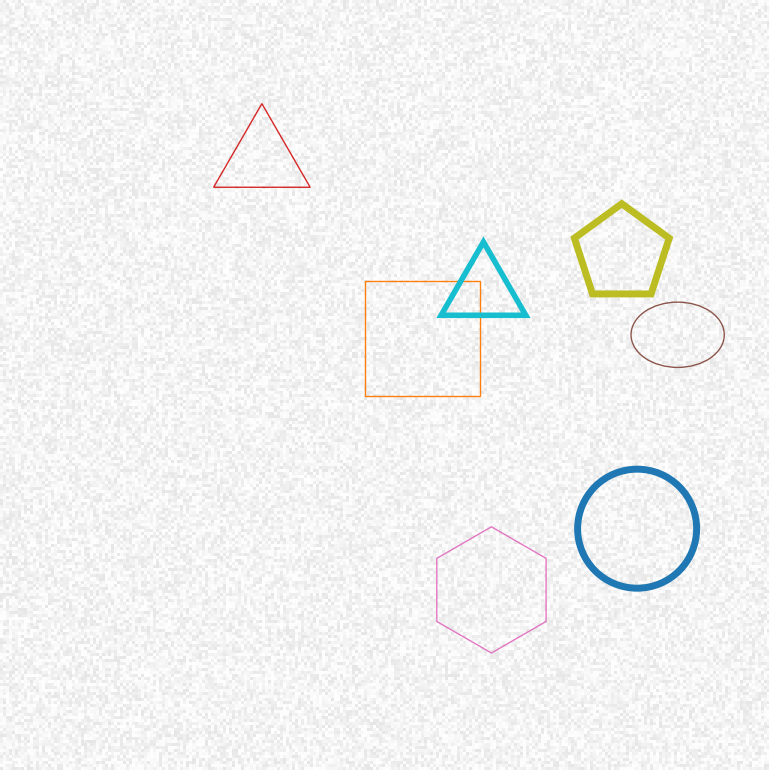[{"shape": "circle", "thickness": 2.5, "radius": 0.39, "center": [0.827, 0.313]}, {"shape": "square", "thickness": 0.5, "radius": 0.37, "center": [0.549, 0.56]}, {"shape": "triangle", "thickness": 0.5, "radius": 0.36, "center": [0.34, 0.793]}, {"shape": "oval", "thickness": 0.5, "radius": 0.3, "center": [0.88, 0.565]}, {"shape": "hexagon", "thickness": 0.5, "radius": 0.41, "center": [0.638, 0.234]}, {"shape": "pentagon", "thickness": 2.5, "radius": 0.32, "center": [0.808, 0.671]}, {"shape": "triangle", "thickness": 2, "radius": 0.32, "center": [0.628, 0.622]}]